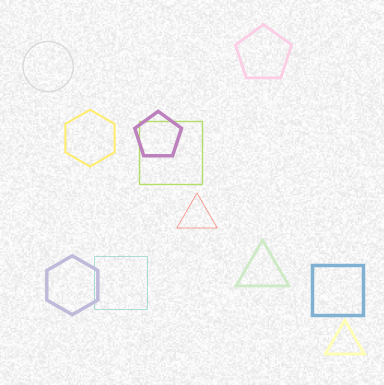[{"shape": "square", "thickness": 0.5, "radius": 0.35, "center": [0.313, 0.267]}, {"shape": "triangle", "thickness": 2, "radius": 0.29, "center": [0.896, 0.11]}, {"shape": "hexagon", "thickness": 2.5, "radius": 0.38, "center": [0.188, 0.259]}, {"shape": "triangle", "thickness": 0.5, "radius": 0.3, "center": [0.512, 0.438]}, {"shape": "square", "thickness": 2.5, "radius": 0.33, "center": [0.877, 0.247]}, {"shape": "square", "thickness": 1, "radius": 0.41, "center": [0.443, 0.605]}, {"shape": "pentagon", "thickness": 2, "radius": 0.38, "center": [0.684, 0.86]}, {"shape": "circle", "thickness": 1, "radius": 0.33, "center": [0.125, 0.827]}, {"shape": "pentagon", "thickness": 2.5, "radius": 0.32, "center": [0.411, 0.647]}, {"shape": "triangle", "thickness": 2, "radius": 0.4, "center": [0.682, 0.297]}, {"shape": "hexagon", "thickness": 1.5, "radius": 0.37, "center": [0.234, 0.641]}]